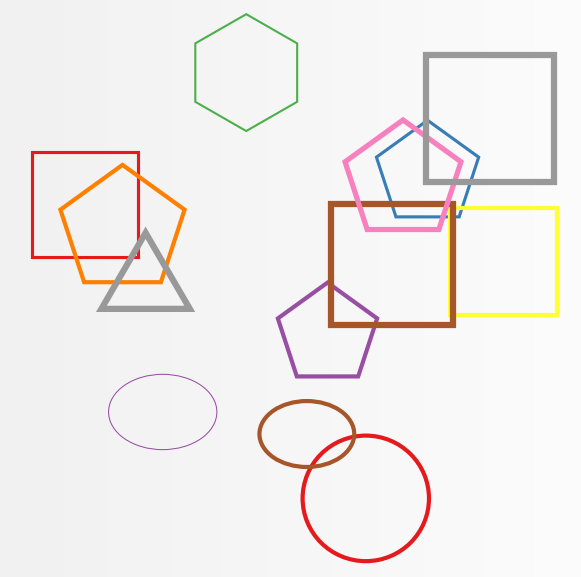[{"shape": "circle", "thickness": 2, "radius": 0.54, "center": [0.629, 0.136]}, {"shape": "square", "thickness": 1.5, "radius": 0.46, "center": [0.147, 0.644]}, {"shape": "pentagon", "thickness": 1.5, "radius": 0.46, "center": [0.736, 0.698]}, {"shape": "hexagon", "thickness": 1, "radius": 0.51, "center": [0.424, 0.873]}, {"shape": "pentagon", "thickness": 2, "radius": 0.45, "center": [0.563, 0.42]}, {"shape": "oval", "thickness": 0.5, "radius": 0.47, "center": [0.28, 0.286]}, {"shape": "pentagon", "thickness": 2, "radius": 0.56, "center": [0.211, 0.601]}, {"shape": "square", "thickness": 2, "radius": 0.46, "center": [0.866, 0.546]}, {"shape": "oval", "thickness": 2, "radius": 0.41, "center": [0.528, 0.248]}, {"shape": "square", "thickness": 3, "radius": 0.52, "center": [0.674, 0.542]}, {"shape": "pentagon", "thickness": 2.5, "radius": 0.52, "center": [0.693, 0.687]}, {"shape": "triangle", "thickness": 3, "radius": 0.44, "center": [0.25, 0.508]}, {"shape": "square", "thickness": 3, "radius": 0.55, "center": [0.843, 0.794]}]